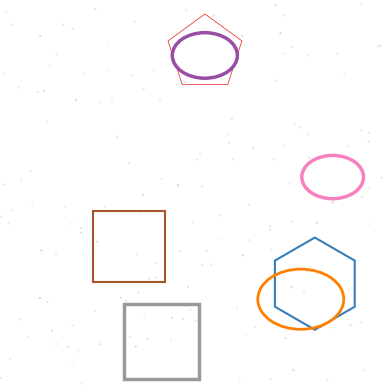[{"shape": "pentagon", "thickness": 0.5, "radius": 0.5, "center": [0.532, 0.863]}, {"shape": "hexagon", "thickness": 1.5, "radius": 0.6, "center": [0.818, 0.263]}, {"shape": "oval", "thickness": 2.5, "radius": 0.42, "center": [0.532, 0.856]}, {"shape": "oval", "thickness": 2, "radius": 0.56, "center": [0.781, 0.223]}, {"shape": "square", "thickness": 1.5, "radius": 0.46, "center": [0.334, 0.359]}, {"shape": "oval", "thickness": 2.5, "radius": 0.4, "center": [0.864, 0.54]}, {"shape": "square", "thickness": 2.5, "radius": 0.49, "center": [0.42, 0.113]}]